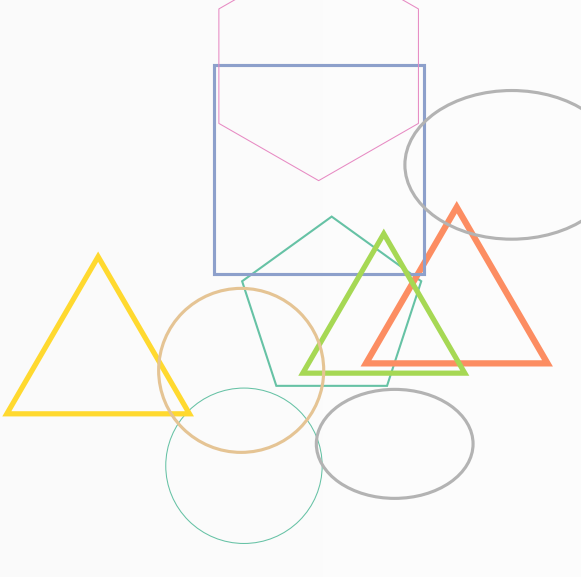[{"shape": "pentagon", "thickness": 1, "radius": 0.81, "center": [0.571, 0.462]}, {"shape": "circle", "thickness": 0.5, "radius": 0.67, "center": [0.42, 0.193]}, {"shape": "triangle", "thickness": 3, "radius": 0.9, "center": [0.786, 0.46]}, {"shape": "square", "thickness": 1.5, "radius": 0.9, "center": [0.549, 0.706]}, {"shape": "hexagon", "thickness": 0.5, "radius": 0.99, "center": [0.548, 0.885]}, {"shape": "triangle", "thickness": 2.5, "radius": 0.8, "center": [0.66, 0.433]}, {"shape": "triangle", "thickness": 2.5, "radius": 0.91, "center": [0.169, 0.373]}, {"shape": "circle", "thickness": 1.5, "radius": 0.71, "center": [0.415, 0.358]}, {"shape": "oval", "thickness": 1.5, "radius": 0.67, "center": [0.679, 0.231]}, {"shape": "oval", "thickness": 1.5, "radius": 0.92, "center": [0.88, 0.714]}]